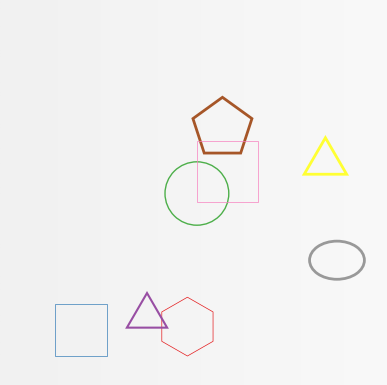[{"shape": "hexagon", "thickness": 0.5, "radius": 0.38, "center": [0.484, 0.152]}, {"shape": "square", "thickness": 0.5, "radius": 0.34, "center": [0.208, 0.143]}, {"shape": "circle", "thickness": 1, "radius": 0.41, "center": [0.508, 0.497]}, {"shape": "triangle", "thickness": 1.5, "radius": 0.3, "center": [0.379, 0.179]}, {"shape": "triangle", "thickness": 2, "radius": 0.32, "center": [0.84, 0.579]}, {"shape": "pentagon", "thickness": 2, "radius": 0.4, "center": [0.574, 0.667]}, {"shape": "square", "thickness": 0.5, "radius": 0.4, "center": [0.586, 0.555]}, {"shape": "oval", "thickness": 2, "radius": 0.35, "center": [0.87, 0.324]}]